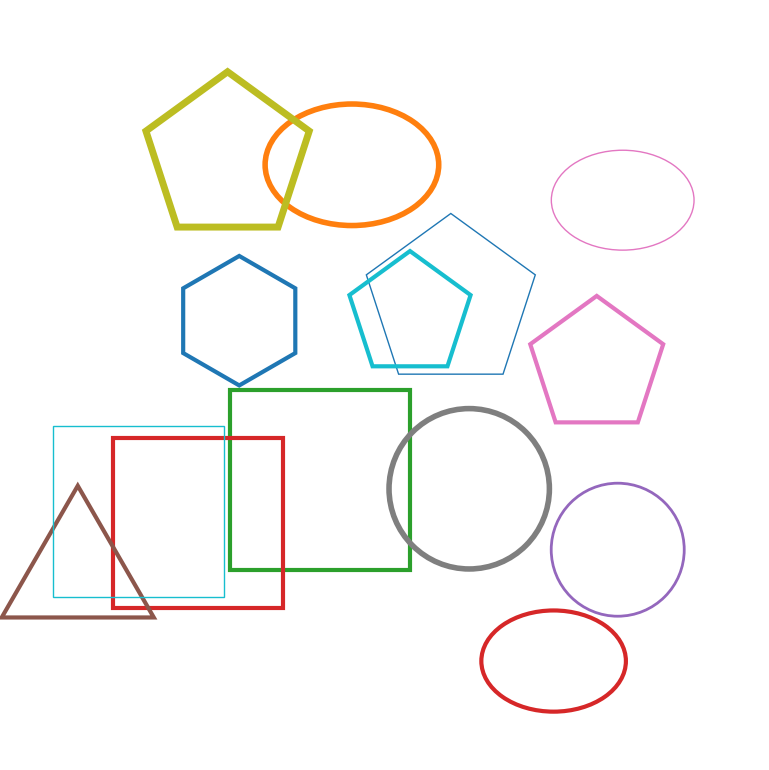[{"shape": "pentagon", "thickness": 0.5, "radius": 0.58, "center": [0.585, 0.607]}, {"shape": "hexagon", "thickness": 1.5, "radius": 0.42, "center": [0.311, 0.584]}, {"shape": "oval", "thickness": 2, "radius": 0.56, "center": [0.457, 0.786]}, {"shape": "square", "thickness": 1.5, "radius": 0.58, "center": [0.415, 0.376]}, {"shape": "square", "thickness": 1.5, "radius": 0.55, "center": [0.258, 0.321]}, {"shape": "oval", "thickness": 1.5, "radius": 0.47, "center": [0.719, 0.141]}, {"shape": "circle", "thickness": 1, "radius": 0.43, "center": [0.802, 0.286]}, {"shape": "triangle", "thickness": 1.5, "radius": 0.57, "center": [0.101, 0.255]}, {"shape": "pentagon", "thickness": 1.5, "radius": 0.45, "center": [0.775, 0.525]}, {"shape": "oval", "thickness": 0.5, "radius": 0.46, "center": [0.809, 0.74]}, {"shape": "circle", "thickness": 2, "radius": 0.52, "center": [0.609, 0.365]}, {"shape": "pentagon", "thickness": 2.5, "radius": 0.56, "center": [0.296, 0.795]}, {"shape": "square", "thickness": 0.5, "radius": 0.56, "center": [0.18, 0.336]}, {"shape": "pentagon", "thickness": 1.5, "radius": 0.41, "center": [0.532, 0.591]}]